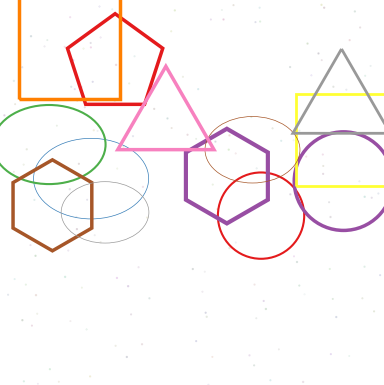[{"shape": "pentagon", "thickness": 2.5, "radius": 0.65, "center": [0.299, 0.834]}, {"shape": "circle", "thickness": 1.5, "radius": 0.56, "center": [0.678, 0.44]}, {"shape": "oval", "thickness": 0.5, "radius": 0.75, "center": [0.237, 0.536]}, {"shape": "oval", "thickness": 1.5, "radius": 0.73, "center": [0.127, 0.625]}, {"shape": "circle", "thickness": 2.5, "radius": 0.64, "center": [0.892, 0.53]}, {"shape": "hexagon", "thickness": 3, "radius": 0.61, "center": [0.589, 0.543]}, {"shape": "square", "thickness": 2.5, "radius": 0.66, "center": [0.18, 0.875]}, {"shape": "square", "thickness": 2, "radius": 0.6, "center": [0.887, 0.636]}, {"shape": "hexagon", "thickness": 2.5, "radius": 0.59, "center": [0.136, 0.467]}, {"shape": "oval", "thickness": 0.5, "radius": 0.62, "center": [0.656, 0.611]}, {"shape": "triangle", "thickness": 2.5, "radius": 0.72, "center": [0.431, 0.683]}, {"shape": "oval", "thickness": 0.5, "radius": 0.57, "center": [0.273, 0.448]}, {"shape": "triangle", "thickness": 2, "radius": 0.73, "center": [0.887, 0.727]}]